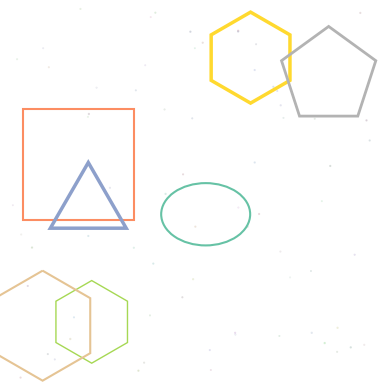[{"shape": "oval", "thickness": 1.5, "radius": 0.58, "center": [0.534, 0.443]}, {"shape": "square", "thickness": 1.5, "radius": 0.72, "center": [0.203, 0.573]}, {"shape": "triangle", "thickness": 2.5, "radius": 0.57, "center": [0.229, 0.464]}, {"shape": "hexagon", "thickness": 1, "radius": 0.54, "center": [0.238, 0.164]}, {"shape": "hexagon", "thickness": 2.5, "radius": 0.59, "center": [0.651, 0.85]}, {"shape": "hexagon", "thickness": 1.5, "radius": 0.71, "center": [0.111, 0.154]}, {"shape": "pentagon", "thickness": 2, "radius": 0.64, "center": [0.854, 0.803]}]